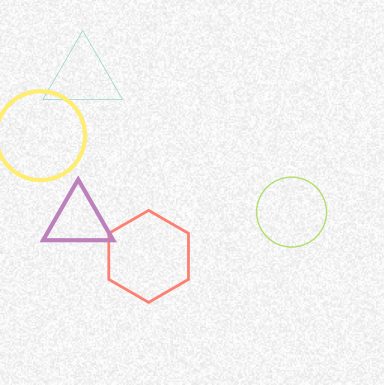[{"shape": "triangle", "thickness": 0.5, "radius": 0.6, "center": [0.215, 0.801]}, {"shape": "hexagon", "thickness": 2, "radius": 0.6, "center": [0.386, 0.334]}, {"shape": "circle", "thickness": 1, "radius": 0.45, "center": [0.757, 0.449]}, {"shape": "triangle", "thickness": 3, "radius": 0.53, "center": [0.203, 0.429]}, {"shape": "circle", "thickness": 3, "radius": 0.58, "center": [0.105, 0.648]}]